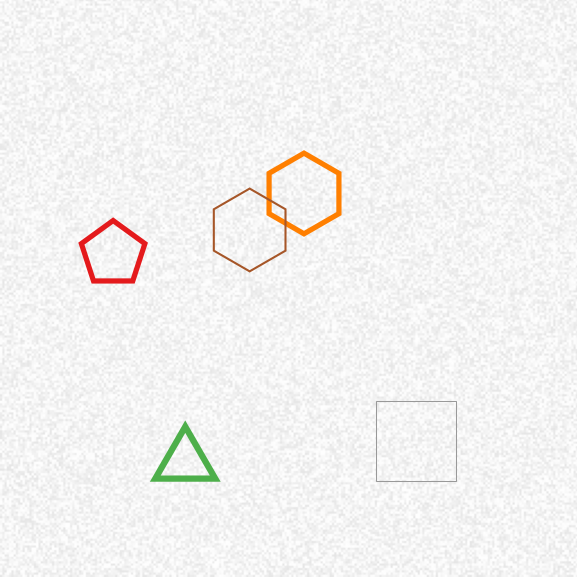[{"shape": "pentagon", "thickness": 2.5, "radius": 0.29, "center": [0.196, 0.559]}, {"shape": "triangle", "thickness": 3, "radius": 0.3, "center": [0.321, 0.2]}, {"shape": "hexagon", "thickness": 2.5, "radius": 0.35, "center": [0.526, 0.664]}, {"shape": "hexagon", "thickness": 1, "radius": 0.36, "center": [0.432, 0.601]}, {"shape": "square", "thickness": 0.5, "radius": 0.35, "center": [0.72, 0.235]}]